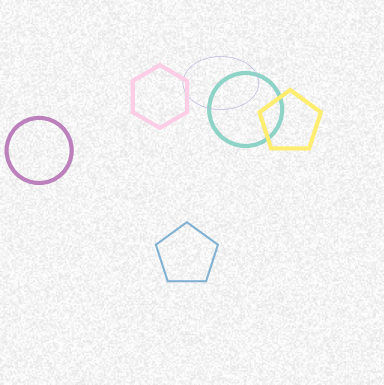[{"shape": "circle", "thickness": 3, "radius": 0.47, "center": [0.638, 0.716]}, {"shape": "oval", "thickness": 0.5, "radius": 0.49, "center": [0.574, 0.784]}, {"shape": "pentagon", "thickness": 1.5, "radius": 0.42, "center": [0.485, 0.338]}, {"shape": "hexagon", "thickness": 3, "radius": 0.41, "center": [0.415, 0.749]}, {"shape": "circle", "thickness": 3, "radius": 0.42, "center": [0.102, 0.609]}, {"shape": "pentagon", "thickness": 3, "radius": 0.42, "center": [0.754, 0.682]}]